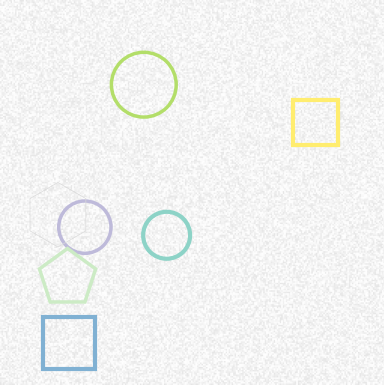[{"shape": "circle", "thickness": 3, "radius": 0.3, "center": [0.433, 0.389]}, {"shape": "circle", "thickness": 2.5, "radius": 0.34, "center": [0.22, 0.41]}, {"shape": "square", "thickness": 3, "radius": 0.33, "center": [0.179, 0.109]}, {"shape": "circle", "thickness": 2.5, "radius": 0.42, "center": [0.373, 0.78]}, {"shape": "hexagon", "thickness": 0.5, "radius": 0.42, "center": [0.15, 0.442]}, {"shape": "pentagon", "thickness": 2.5, "radius": 0.38, "center": [0.175, 0.278]}, {"shape": "square", "thickness": 3, "radius": 0.29, "center": [0.819, 0.681]}]